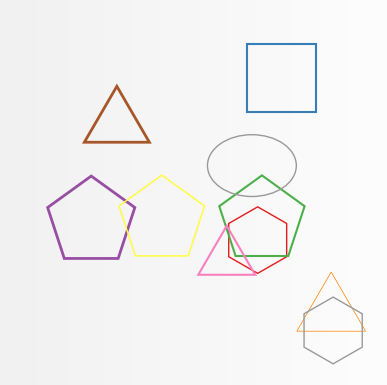[{"shape": "hexagon", "thickness": 1, "radius": 0.43, "center": [0.665, 0.376]}, {"shape": "square", "thickness": 1.5, "radius": 0.44, "center": [0.727, 0.798]}, {"shape": "pentagon", "thickness": 1.5, "radius": 0.58, "center": [0.676, 0.429]}, {"shape": "pentagon", "thickness": 2, "radius": 0.59, "center": [0.235, 0.424]}, {"shape": "triangle", "thickness": 0.5, "radius": 0.51, "center": [0.855, 0.191]}, {"shape": "pentagon", "thickness": 1, "radius": 0.58, "center": [0.418, 0.429]}, {"shape": "triangle", "thickness": 2, "radius": 0.48, "center": [0.302, 0.679]}, {"shape": "triangle", "thickness": 1.5, "radius": 0.42, "center": [0.585, 0.329]}, {"shape": "oval", "thickness": 1, "radius": 0.57, "center": [0.65, 0.57]}, {"shape": "hexagon", "thickness": 1, "radius": 0.43, "center": [0.86, 0.142]}]